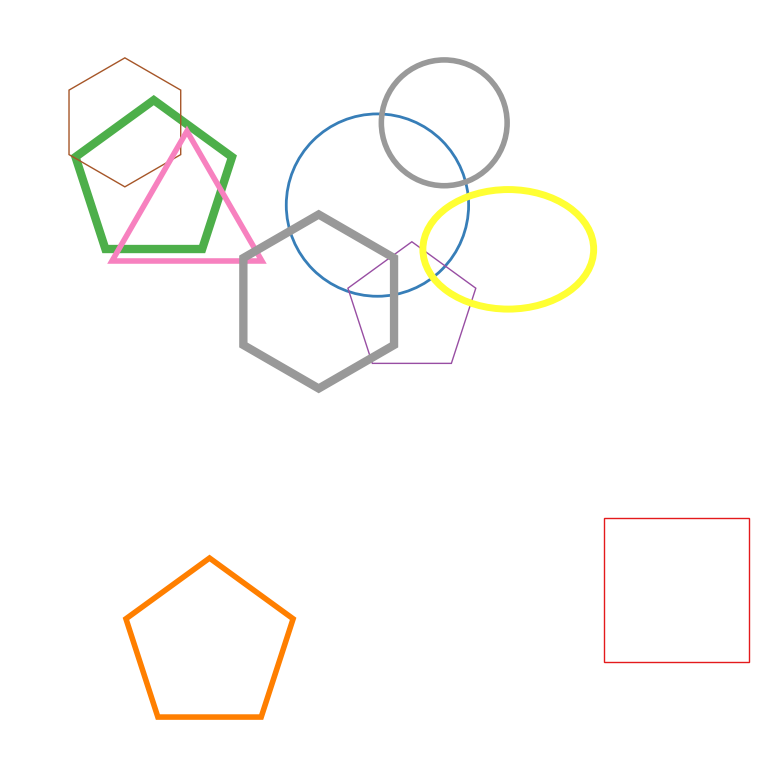[{"shape": "square", "thickness": 0.5, "radius": 0.47, "center": [0.878, 0.233]}, {"shape": "circle", "thickness": 1, "radius": 0.59, "center": [0.49, 0.734]}, {"shape": "pentagon", "thickness": 3, "radius": 0.53, "center": [0.2, 0.763]}, {"shape": "pentagon", "thickness": 0.5, "radius": 0.44, "center": [0.535, 0.599]}, {"shape": "pentagon", "thickness": 2, "radius": 0.57, "center": [0.272, 0.161]}, {"shape": "oval", "thickness": 2.5, "radius": 0.55, "center": [0.66, 0.676]}, {"shape": "hexagon", "thickness": 0.5, "radius": 0.42, "center": [0.162, 0.841]}, {"shape": "triangle", "thickness": 2, "radius": 0.56, "center": [0.243, 0.717]}, {"shape": "circle", "thickness": 2, "radius": 0.41, "center": [0.577, 0.84]}, {"shape": "hexagon", "thickness": 3, "radius": 0.56, "center": [0.414, 0.608]}]